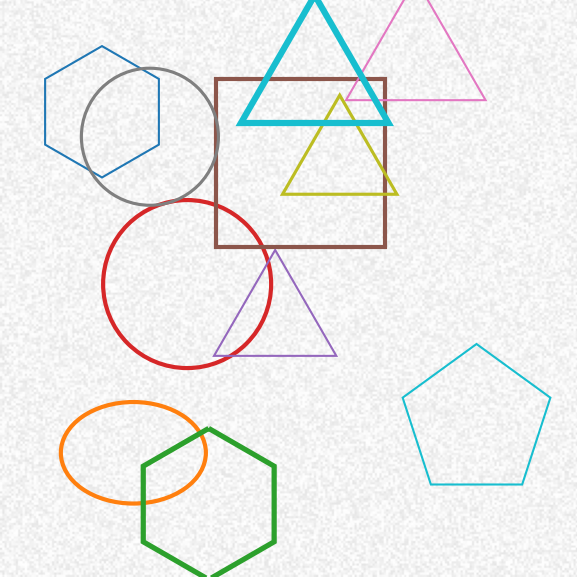[{"shape": "hexagon", "thickness": 1, "radius": 0.57, "center": [0.177, 0.806]}, {"shape": "oval", "thickness": 2, "radius": 0.63, "center": [0.231, 0.215]}, {"shape": "hexagon", "thickness": 2.5, "radius": 0.65, "center": [0.361, 0.126]}, {"shape": "circle", "thickness": 2, "radius": 0.73, "center": [0.324, 0.507]}, {"shape": "triangle", "thickness": 1, "radius": 0.61, "center": [0.476, 0.444]}, {"shape": "square", "thickness": 2, "radius": 0.73, "center": [0.52, 0.716]}, {"shape": "triangle", "thickness": 1, "radius": 0.7, "center": [0.72, 0.895]}, {"shape": "circle", "thickness": 1.5, "radius": 0.59, "center": [0.26, 0.762]}, {"shape": "triangle", "thickness": 1.5, "radius": 0.57, "center": [0.588, 0.72]}, {"shape": "triangle", "thickness": 3, "radius": 0.74, "center": [0.545, 0.86]}, {"shape": "pentagon", "thickness": 1, "radius": 0.67, "center": [0.825, 0.269]}]